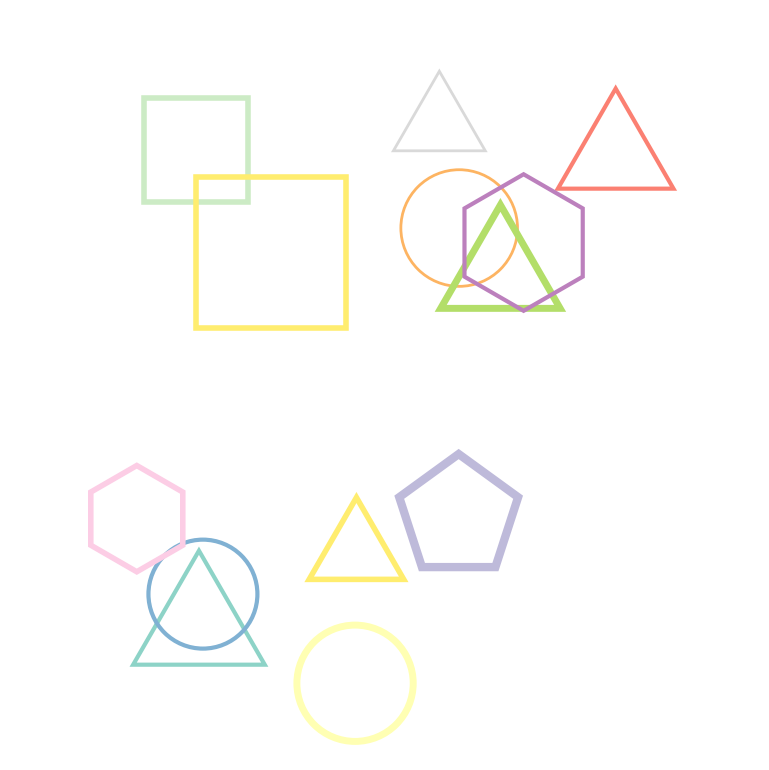[{"shape": "triangle", "thickness": 1.5, "radius": 0.49, "center": [0.258, 0.186]}, {"shape": "circle", "thickness": 2.5, "radius": 0.38, "center": [0.461, 0.113]}, {"shape": "pentagon", "thickness": 3, "radius": 0.41, "center": [0.596, 0.329]}, {"shape": "triangle", "thickness": 1.5, "radius": 0.43, "center": [0.8, 0.798]}, {"shape": "circle", "thickness": 1.5, "radius": 0.35, "center": [0.264, 0.228]}, {"shape": "circle", "thickness": 1, "radius": 0.38, "center": [0.596, 0.704]}, {"shape": "triangle", "thickness": 2.5, "radius": 0.45, "center": [0.65, 0.644]}, {"shape": "hexagon", "thickness": 2, "radius": 0.34, "center": [0.178, 0.326]}, {"shape": "triangle", "thickness": 1, "radius": 0.34, "center": [0.571, 0.839]}, {"shape": "hexagon", "thickness": 1.5, "radius": 0.44, "center": [0.68, 0.685]}, {"shape": "square", "thickness": 2, "radius": 0.34, "center": [0.254, 0.805]}, {"shape": "triangle", "thickness": 2, "radius": 0.35, "center": [0.463, 0.283]}, {"shape": "square", "thickness": 2, "radius": 0.49, "center": [0.352, 0.672]}]